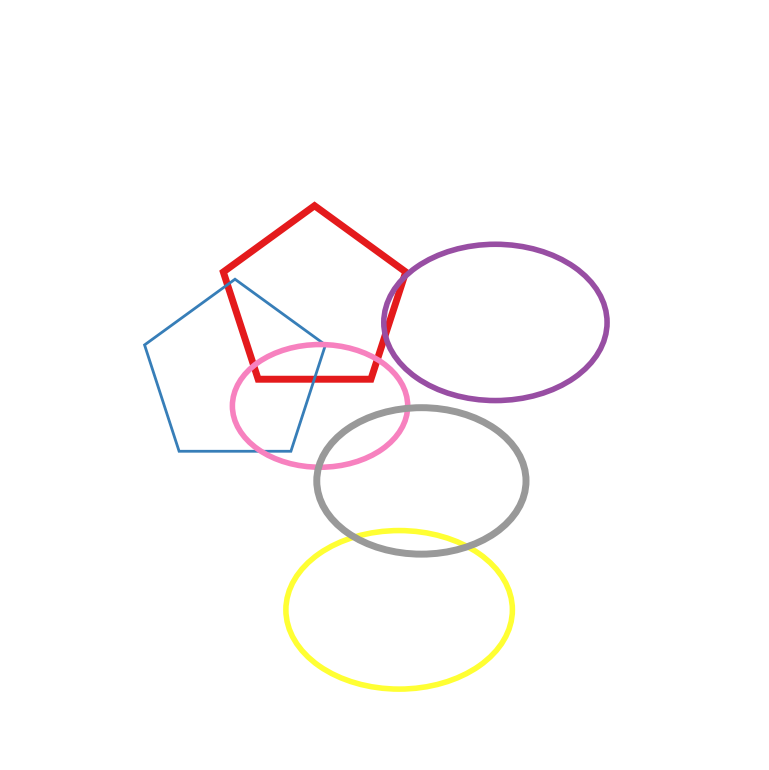[{"shape": "pentagon", "thickness": 2.5, "radius": 0.62, "center": [0.408, 0.608]}, {"shape": "pentagon", "thickness": 1, "radius": 0.62, "center": [0.305, 0.514]}, {"shape": "oval", "thickness": 2, "radius": 0.72, "center": [0.643, 0.581]}, {"shape": "oval", "thickness": 2, "radius": 0.74, "center": [0.518, 0.208]}, {"shape": "oval", "thickness": 2, "radius": 0.57, "center": [0.416, 0.473]}, {"shape": "oval", "thickness": 2.5, "radius": 0.68, "center": [0.547, 0.375]}]